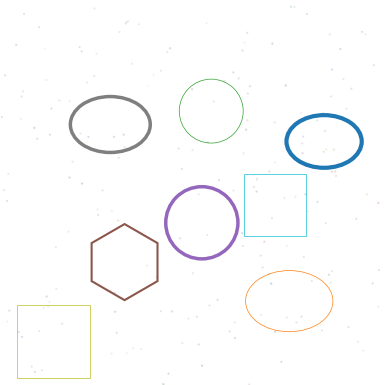[{"shape": "oval", "thickness": 3, "radius": 0.49, "center": [0.842, 0.633]}, {"shape": "oval", "thickness": 0.5, "radius": 0.57, "center": [0.751, 0.218]}, {"shape": "circle", "thickness": 0.5, "radius": 0.42, "center": [0.549, 0.711]}, {"shape": "circle", "thickness": 2.5, "radius": 0.47, "center": [0.524, 0.421]}, {"shape": "hexagon", "thickness": 1.5, "radius": 0.49, "center": [0.324, 0.319]}, {"shape": "oval", "thickness": 2.5, "radius": 0.52, "center": [0.287, 0.677]}, {"shape": "square", "thickness": 0.5, "radius": 0.47, "center": [0.139, 0.112]}, {"shape": "square", "thickness": 0.5, "radius": 0.4, "center": [0.714, 0.467]}]